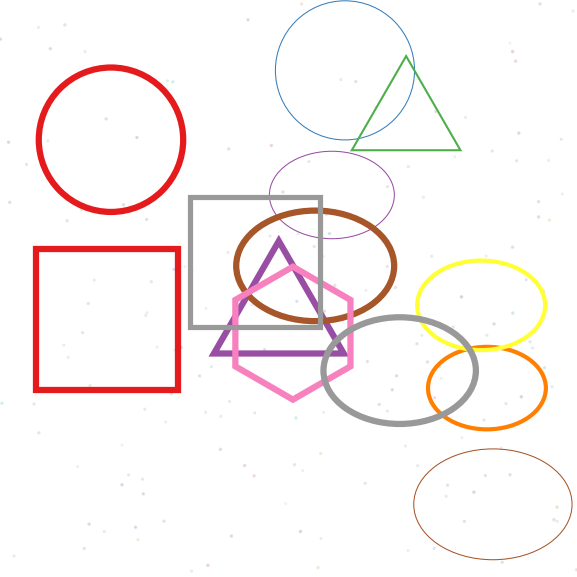[{"shape": "square", "thickness": 3, "radius": 0.61, "center": [0.186, 0.446]}, {"shape": "circle", "thickness": 3, "radius": 0.63, "center": [0.192, 0.757]}, {"shape": "circle", "thickness": 0.5, "radius": 0.6, "center": [0.597, 0.877]}, {"shape": "triangle", "thickness": 1, "radius": 0.54, "center": [0.703, 0.793]}, {"shape": "oval", "thickness": 0.5, "radius": 0.54, "center": [0.575, 0.661]}, {"shape": "triangle", "thickness": 3, "radius": 0.65, "center": [0.483, 0.452]}, {"shape": "oval", "thickness": 2, "radius": 0.51, "center": [0.843, 0.327]}, {"shape": "oval", "thickness": 2, "radius": 0.55, "center": [0.833, 0.47]}, {"shape": "oval", "thickness": 3, "radius": 0.68, "center": [0.546, 0.539]}, {"shape": "oval", "thickness": 0.5, "radius": 0.69, "center": [0.854, 0.126]}, {"shape": "hexagon", "thickness": 3, "radius": 0.58, "center": [0.507, 0.422]}, {"shape": "square", "thickness": 2.5, "radius": 0.56, "center": [0.441, 0.546]}, {"shape": "oval", "thickness": 3, "radius": 0.66, "center": [0.692, 0.357]}]